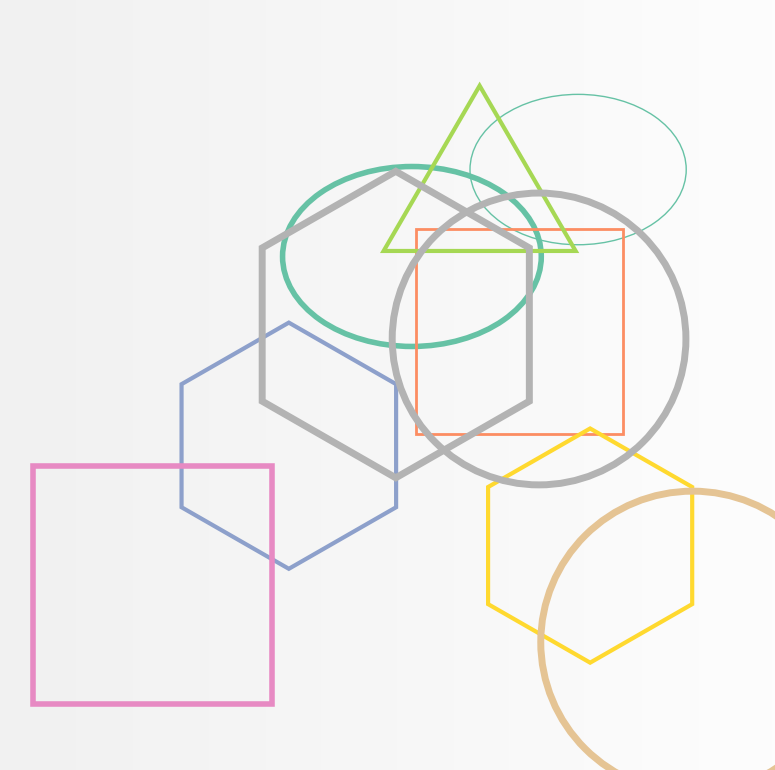[{"shape": "oval", "thickness": 0.5, "radius": 0.7, "center": [0.746, 0.78]}, {"shape": "oval", "thickness": 2, "radius": 0.83, "center": [0.532, 0.667]}, {"shape": "square", "thickness": 1, "radius": 0.67, "center": [0.67, 0.569]}, {"shape": "hexagon", "thickness": 1.5, "radius": 0.8, "center": [0.373, 0.421]}, {"shape": "square", "thickness": 2, "radius": 0.77, "center": [0.197, 0.24]}, {"shape": "triangle", "thickness": 1.5, "radius": 0.72, "center": [0.619, 0.746]}, {"shape": "hexagon", "thickness": 1.5, "radius": 0.76, "center": [0.761, 0.291]}, {"shape": "circle", "thickness": 2.5, "radius": 0.98, "center": [0.894, 0.166]}, {"shape": "hexagon", "thickness": 2.5, "radius": 1.0, "center": [0.511, 0.578]}, {"shape": "circle", "thickness": 2.5, "radius": 0.95, "center": [0.696, 0.56]}]